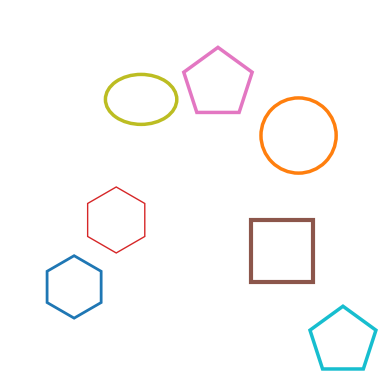[{"shape": "hexagon", "thickness": 2, "radius": 0.41, "center": [0.193, 0.255]}, {"shape": "circle", "thickness": 2.5, "radius": 0.49, "center": [0.775, 0.648]}, {"shape": "hexagon", "thickness": 1, "radius": 0.43, "center": [0.302, 0.429]}, {"shape": "square", "thickness": 3, "radius": 0.4, "center": [0.732, 0.348]}, {"shape": "pentagon", "thickness": 2.5, "radius": 0.47, "center": [0.566, 0.784]}, {"shape": "oval", "thickness": 2.5, "radius": 0.46, "center": [0.367, 0.742]}, {"shape": "pentagon", "thickness": 2.5, "radius": 0.45, "center": [0.891, 0.115]}]